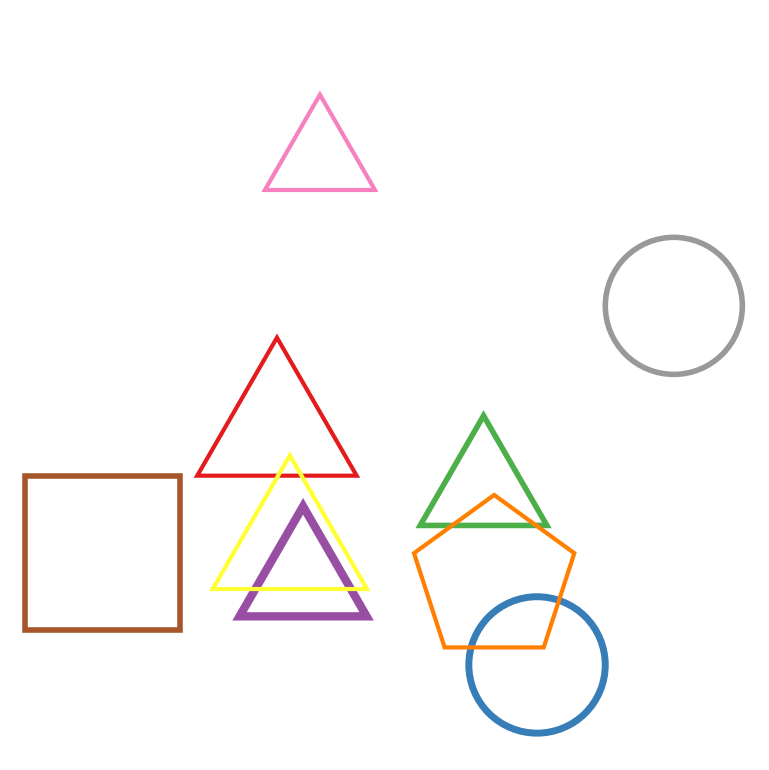[{"shape": "triangle", "thickness": 1.5, "radius": 0.6, "center": [0.36, 0.442]}, {"shape": "circle", "thickness": 2.5, "radius": 0.44, "center": [0.697, 0.136]}, {"shape": "triangle", "thickness": 2, "radius": 0.48, "center": [0.628, 0.365]}, {"shape": "triangle", "thickness": 3, "radius": 0.48, "center": [0.394, 0.247]}, {"shape": "pentagon", "thickness": 1.5, "radius": 0.55, "center": [0.642, 0.248]}, {"shape": "triangle", "thickness": 1.5, "radius": 0.58, "center": [0.376, 0.293]}, {"shape": "square", "thickness": 2, "radius": 0.5, "center": [0.133, 0.282]}, {"shape": "triangle", "thickness": 1.5, "radius": 0.41, "center": [0.415, 0.795]}, {"shape": "circle", "thickness": 2, "radius": 0.44, "center": [0.875, 0.603]}]